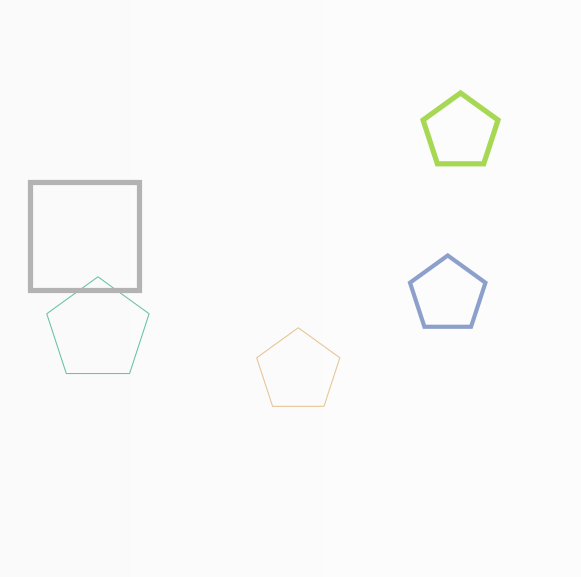[{"shape": "pentagon", "thickness": 0.5, "radius": 0.46, "center": [0.168, 0.427]}, {"shape": "pentagon", "thickness": 2, "radius": 0.34, "center": [0.77, 0.489]}, {"shape": "pentagon", "thickness": 2.5, "radius": 0.34, "center": [0.792, 0.77]}, {"shape": "pentagon", "thickness": 0.5, "radius": 0.38, "center": [0.513, 0.356]}, {"shape": "square", "thickness": 2.5, "radius": 0.47, "center": [0.145, 0.591]}]